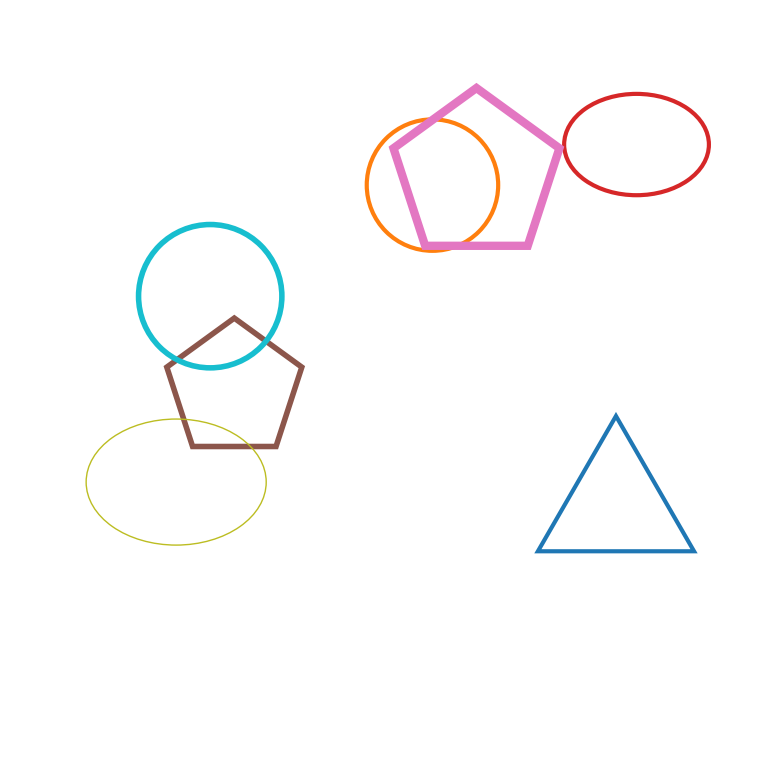[{"shape": "triangle", "thickness": 1.5, "radius": 0.59, "center": [0.8, 0.343]}, {"shape": "circle", "thickness": 1.5, "radius": 0.43, "center": [0.562, 0.76]}, {"shape": "oval", "thickness": 1.5, "radius": 0.47, "center": [0.827, 0.812]}, {"shape": "pentagon", "thickness": 2, "radius": 0.46, "center": [0.304, 0.495]}, {"shape": "pentagon", "thickness": 3, "radius": 0.57, "center": [0.619, 0.772]}, {"shape": "oval", "thickness": 0.5, "radius": 0.58, "center": [0.229, 0.374]}, {"shape": "circle", "thickness": 2, "radius": 0.47, "center": [0.273, 0.615]}]